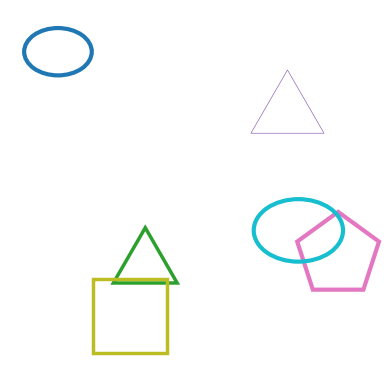[{"shape": "oval", "thickness": 3, "radius": 0.44, "center": [0.151, 0.866]}, {"shape": "triangle", "thickness": 2.5, "radius": 0.48, "center": [0.377, 0.313]}, {"shape": "triangle", "thickness": 0.5, "radius": 0.55, "center": [0.747, 0.709]}, {"shape": "pentagon", "thickness": 3, "radius": 0.56, "center": [0.878, 0.338]}, {"shape": "square", "thickness": 2.5, "radius": 0.48, "center": [0.337, 0.179]}, {"shape": "oval", "thickness": 3, "radius": 0.58, "center": [0.775, 0.402]}]